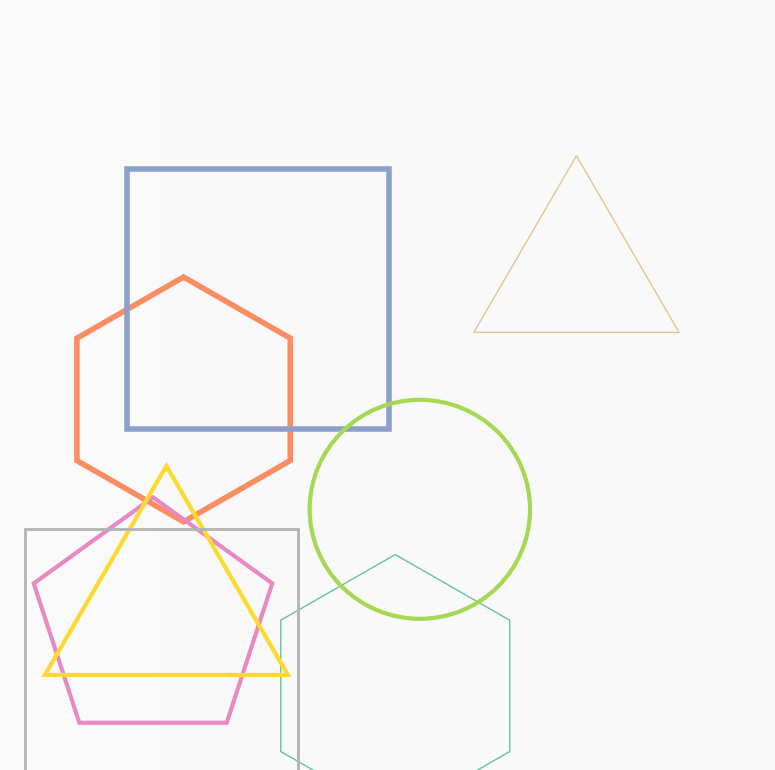[{"shape": "hexagon", "thickness": 0.5, "radius": 0.85, "center": [0.51, 0.109]}, {"shape": "hexagon", "thickness": 2, "radius": 0.79, "center": [0.237, 0.481]}, {"shape": "square", "thickness": 2, "radius": 0.84, "center": [0.333, 0.611]}, {"shape": "pentagon", "thickness": 1.5, "radius": 0.81, "center": [0.197, 0.192]}, {"shape": "circle", "thickness": 1.5, "radius": 0.71, "center": [0.542, 0.339]}, {"shape": "triangle", "thickness": 1.5, "radius": 0.9, "center": [0.215, 0.214]}, {"shape": "triangle", "thickness": 0.5, "radius": 0.76, "center": [0.744, 0.645]}, {"shape": "square", "thickness": 1, "radius": 0.88, "center": [0.208, 0.137]}]